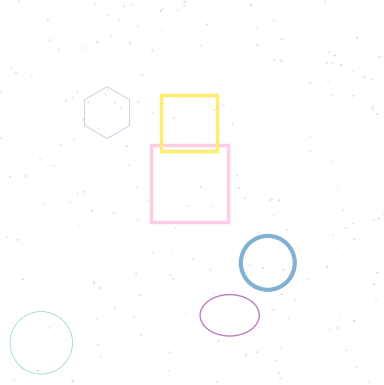[{"shape": "circle", "thickness": 0.5, "radius": 0.41, "center": [0.107, 0.11]}, {"shape": "hexagon", "thickness": 0.5, "radius": 0.34, "center": [0.278, 0.708]}, {"shape": "circle", "thickness": 3, "radius": 0.35, "center": [0.696, 0.317]}, {"shape": "square", "thickness": 2.5, "radius": 0.5, "center": [0.492, 0.523]}, {"shape": "oval", "thickness": 1, "radius": 0.38, "center": [0.597, 0.181]}, {"shape": "square", "thickness": 2.5, "radius": 0.36, "center": [0.491, 0.681]}]